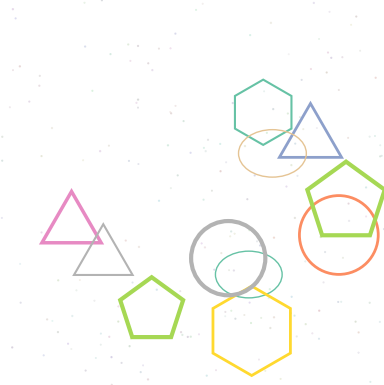[{"shape": "hexagon", "thickness": 1.5, "radius": 0.42, "center": [0.684, 0.708]}, {"shape": "oval", "thickness": 1, "radius": 0.43, "center": [0.646, 0.287]}, {"shape": "circle", "thickness": 2, "radius": 0.51, "center": [0.88, 0.39]}, {"shape": "triangle", "thickness": 2, "radius": 0.47, "center": [0.806, 0.638]}, {"shape": "triangle", "thickness": 2.5, "radius": 0.44, "center": [0.186, 0.414]}, {"shape": "pentagon", "thickness": 3, "radius": 0.53, "center": [0.899, 0.474]}, {"shape": "pentagon", "thickness": 3, "radius": 0.43, "center": [0.394, 0.194]}, {"shape": "hexagon", "thickness": 2, "radius": 0.58, "center": [0.654, 0.141]}, {"shape": "oval", "thickness": 1, "radius": 0.44, "center": [0.708, 0.602]}, {"shape": "triangle", "thickness": 1.5, "radius": 0.44, "center": [0.268, 0.33]}, {"shape": "circle", "thickness": 3, "radius": 0.48, "center": [0.593, 0.329]}]